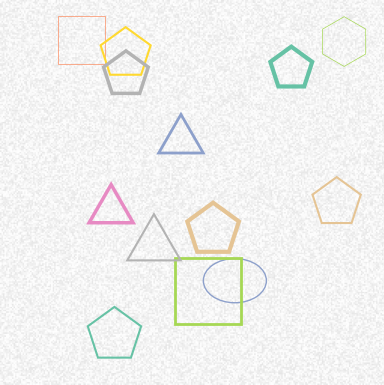[{"shape": "pentagon", "thickness": 1.5, "radius": 0.36, "center": [0.297, 0.13]}, {"shape": "pentagon", "thickness": 3, "radius": 0.29, "center": [0.757, 0.822]}, {"shape": "square", "thickness": 0.5, "radius": 0.31, "center": [0.212, 0.896]}, {"shape": "oval", "thickness": 1, "radius": 0.41, "center": [0.61, 0.271]}, {"shape": "triangle", "thickness": 2, "radius": 0.33, "center": [0.47, 0.636]}, {"shape": "triangle", "thickness": 2.5, "radius": 0.33, "center": [0.289, 0.454]}, {"shape": "square", "thickness": 2, "radius": 0.43, "center": [0.539, 0.244]}, {"shape": "hexagon", "thickness": 0.5, "radius": 0.32, "center": [0.894, 0.892]}, {"shape": "pentagon", "thickness": 1.5, "radius": 0.34, "center": [0.326, 0.861]}, {"shape": "pentagon", "thickness": 1.5, "radius": 0.33, "center": [0.874, 0.474]}, {"shape": "pentagon", "thickness": 3, "radius": 0.35, "center": [0.554, 0.403]}, {"shape": "pentagon", "thickness": 2.5, "radius": 0.31, "center": [0.327, 0.807]}, {"shape": "triangle", "thickness": 1.5, "radius": 0.4, "center": [0.4, 0.364]}]